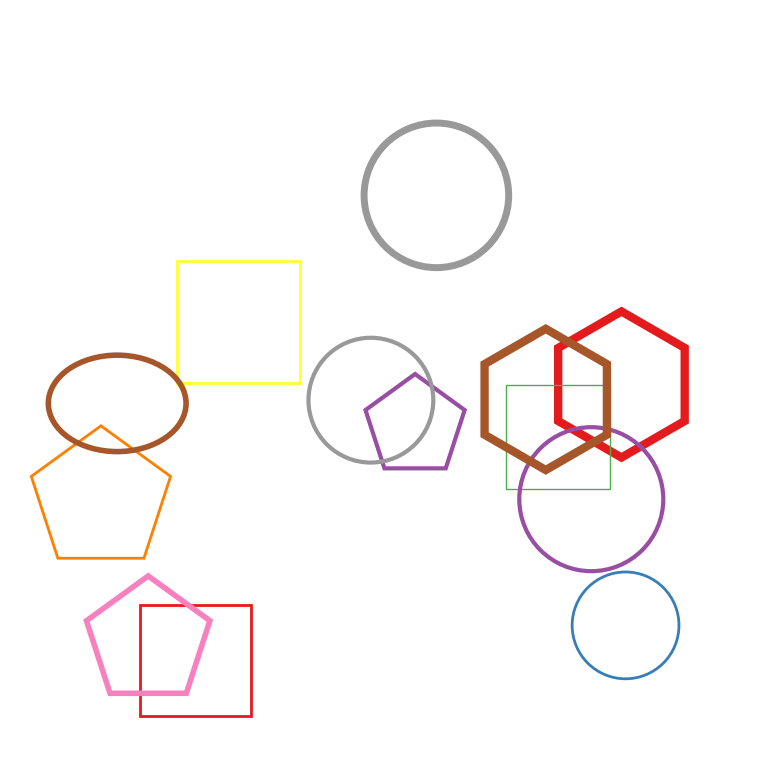[{"shape": "hexagon", "thickness": 3, "radius": 0.47, "center": [0.807, 0.501]}, {"shape": "square", "thickness": 1, "radius": 0.36, "center": [0.254, 0.142]}, {"shape": "circle", "thickness": 1, "radius": 0.35, "center": [0.812, 0.188]}, {"shape": "square", "thickness": 0.5, "radius": 0.34, "center": [0.725, 0.433]}, {"shape": "circle", "thickness": 1.5, "radius": 0.47, "center": [0.768, 0.352]}, {"shape": "pentagon", "thickness": 1.5, "radius": 0.34, "center": [0.539, 0.447]}, {"shape": "pentagon", "thickness": 1, "radius": 0.48, "center": [0.131, 0.352]}, {"shape": "square", "thickness": 1, "radius": 0.4, "center": [0.309, 0.582]}, {"shape": "hexagon", "thickness": 3, "radius": 0.46, "center": [0.709, 0.481]}, {"shape": "oval", "thickness": 2, "radius": 0.45, "center": [0.152, 0.476]}, {"shape": "pentagon", "thickness": 2, "radius": 0.42, "center": [0.192, 0.168]}, {"shape": "circle", "thickness": 1.5, "radius": 0.41, "center": [0.482, 0.48]}, {"shape": "circle", "thickness": 2.5, "radius": 0.47, "center": [0.567, 0.746]}]